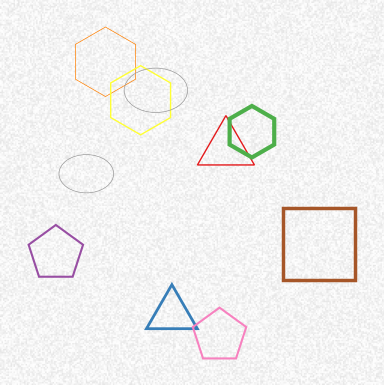[{"shape": "triangle", "thickness": 1, "radius": 0.43, "center": [0.587, 0.614]}, {"shape": "triangle", "thickness": 2, "radius": 0.38, "center": [0.446, 0.184]}, {"shape": "hexagon", "thickness": 3, "radius": 0.33, "center": [0.654, 0.658]}, {"shape": "pentagon", "thickness": 1.5, "radius": 0.37, "center": [0.145, 0.341]}, {"shape": "hexagon", "thickness": 0.5, "radius": 0.45, "center": [0.274, 0.84]}, {"shape": "hexagon", "thickness": 1, "radius": 0.45, "center": [0.365, 0.74]}, {"shape": "square", "thickness": 2.5, "radius": 0.47, "center": [0.827, 0.367]}, {"shape": "pentagon", "thickness": 1.5, "radius": 0.36, "center": [0.57, 0.128]}, {"shape": "oval", "thickness": 0.5, "radius": 0.41, "center": [0.405, 0.765]}, {"shape": "oval", "thickness": 0.5, "radius": 0.36, "center": [0.224, 0.549]}]